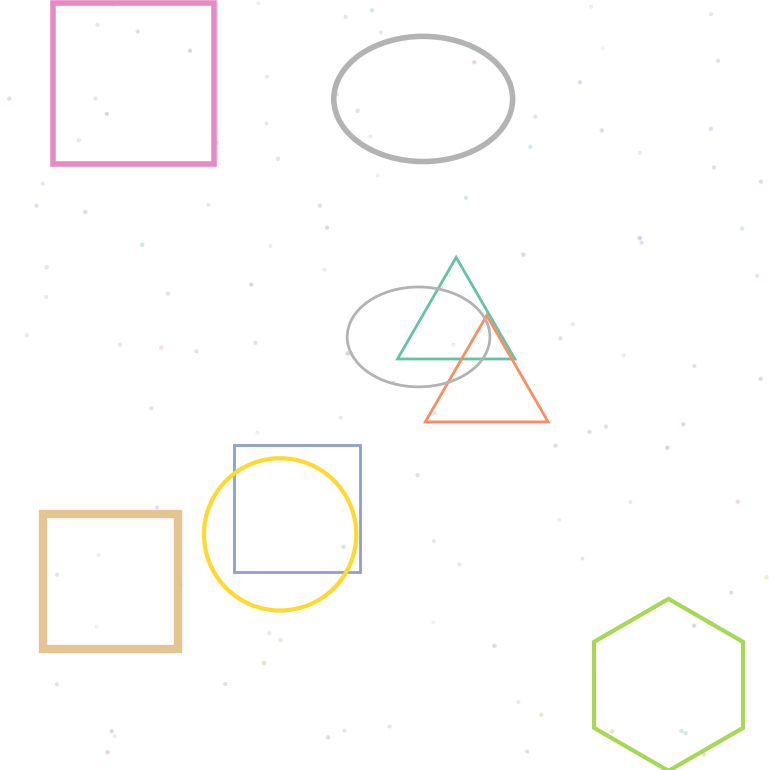[{"shape": "triangle", "thickness": 1, "radius": 0.44, "center": [0.592, 0.578]}, {"shape": "triangle", "thickness": 1, "radius": 0.46, "center": [0.632, 0.498]}, {"shape": "square", "thickness": 1, "radius": 0.41, "center": [0.386, 0.34]}, {"shape": "square", "thickness": 2, "radius": 0.52, "center": [0.173, 0.891]}, {"shape": "hexagon", "thickness": 1.5, "radius": 0.56, "center": [0.868, 0.111]}, {"shape": "circle", "thickness": 1.5, "radius": 0.49, "center": [0.364, 0.306]}, {"shape": "square", "thickness": 3, "radius": 0.44, "center": [0.143, 0.244]}, {"shape": "oval", "thickness": 2, "radius": 0.58, "center": [0.55, 0.872]}, {"shape": "oval", "thickness": 1, "radius": 0.46, "center": [0.544, 0.562]}]